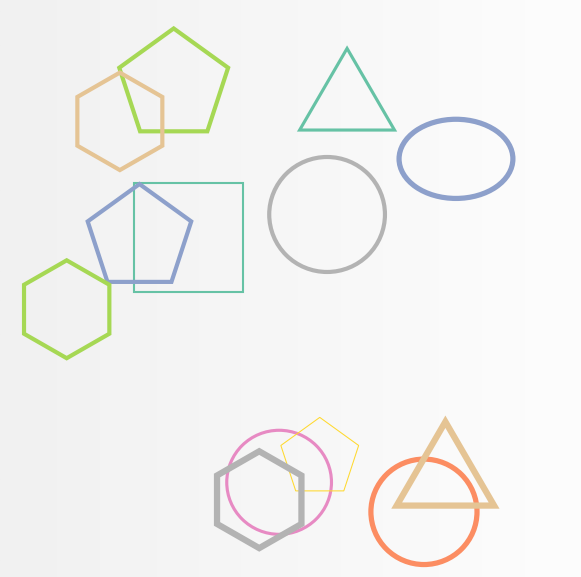[{"shape": "square", "thickness": 1, "radius": 0.47, "center": [0.325, 0.588]}, {"shape": "triangle", "thickness": 1.5, "radius": 0.47, "center": [0.597, 0.821]}, {"shape": "circle", "thickness": 2.5, "radius": 0.46, "center": [0.729, 0.113]}, {"shape": "pentagon", "thickness": 2, "radius": 0.47, "center": [0.24, 0.587]}, {"shape": "oval", "thickness": 2.5, "radius": 0.49, "center": [0.784, 0.724]}, {"shape": "circle", "thickness": 1.5, "radius": 0.45, "center": [0.48, 0.164]}, {"shape": "pentagon", "thickness": 2, "radius": 0.49, "center": [0.299, 0.851]}, {"shape": "hexagon", "thickness": 2, "radius": 0.42, "center": [0.115, 0.464]}, {"shape": "pentagon", "thickness": 0.5, "radius": 0.35, "center": [0.55, 0.206]}, {"shape": "hexagon", "thickness": 2, "radius": 0.42, "center": [0.206, 0.789]}, {"shape": "triangle", "thickness": 3, "radius": 0.48, "center": [0.766, 0.172]}, {"shape": "hexagon", "thickness": 3, "radius": 0.42, "center": [0.446, 0.134]}, {"shape": "circle", "thickness": 2, "radius": 0.5, "center": [0.563, 0.628]}]